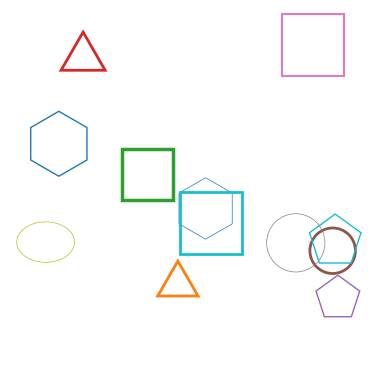[{"shape": "hexagon", "thickness": 0.5, "radius": 0.4, "center": [0.534, 0.459]}, {"shape": "hexagon", "thickness": 1, "radius": 0.42, "center": [0.153, 0.627]}, {"shape": "triangle", "thickness": 2, "radius": 0.3, "center": [0.462, 0.261]}, {"shape": "square", "thickness": 2.5, "radius": 0.33, "center": [0.384, 0.546]}, {"shape": "triangle", "thickness": 2, "radius": 0.33, "center": [0.216, 0.851]}, {"shape": "pentagon", "thickness": 1, "radius": 0.3, "center": [0.878, 0.226]}, {"shape": "circle", "thickness": 2, "radius": 0.3, "center": [0.864, 0.349]}, {"shape": "square", "thickness": 1.5, "radius": 0.4, "center": [0.813, 0.883]}, {"shape": "circle", "thickness": 0.5, "radius": 0.38, "center": [0.768, 0.369]}, {"shape": "oval", "thickness": 0.5, "radius": 0.38, "center": [0.119, 0.371]}, {"shape": "square", "thickness": 2, "radius": 0.4, "center": [0.547, 0.421]}, {"shape": "pentagon", "thickness": 1, "radius": 0.35, "center": [0.871, 0.374]}]